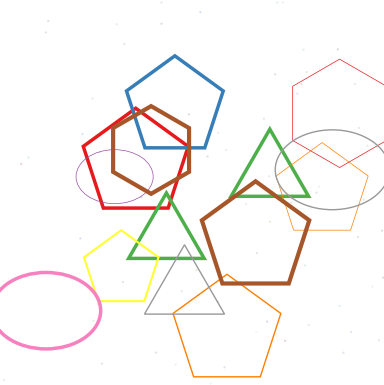[{"shape": "hexagon", "thickness": 0.5, "radius": 0.7, "center": [0.882, 0.706]}, {"shape": "pentagon", "thickness": 2.5, "radius": 0.72, "center": [0.353, 0.575]}, {"shape": "pentagon", "thickness": 2.5, "radius": 0.66, "center": [0.454, 0.723]}, {"shape": "triangle", "thickness": 2.5, "radius": 0.57, "center": [0.432, 0.385]}, {"shape": "triangle", "thickness": 2.5, "radius": 0.58, "center": [0.701, 0.548]}, {"shape": "oval", "thickness": 0.5, "radius": 0.5, "center": [0.298, 0.541]}, {"shape": "pentagon", "thickness": 0.5, "radius": 0.63, "center": [0.837, 0.504]}, {"shape": "pentagon", "thickness": 1, "radius": 0.74, "center": [0.589, 0.14]}, {"shape": "pentagon", "thickness": 1.5, "radius": 0.51, "center": [0.315, 0.3]}, {"shape": "hexagon", "thickness": 3, "radius": 0.57, "center": [0.392, 0.61]}, {"shape": "pentagon", "thickness": 3, "radius": 0.73, "center": [0.664, 0.382]}, {"shape": "oval", "thickness": 2.5, "radius": 0.71, "center": [0.12, 0.193]}, {"shape": "triangle", "thickness": 1, "radius": 0.6, "center": [0.479, 0.244]}, {"shape": "oval", "thickness": 1, "radius": 0.74, "center": [0.863, 0.559]}]